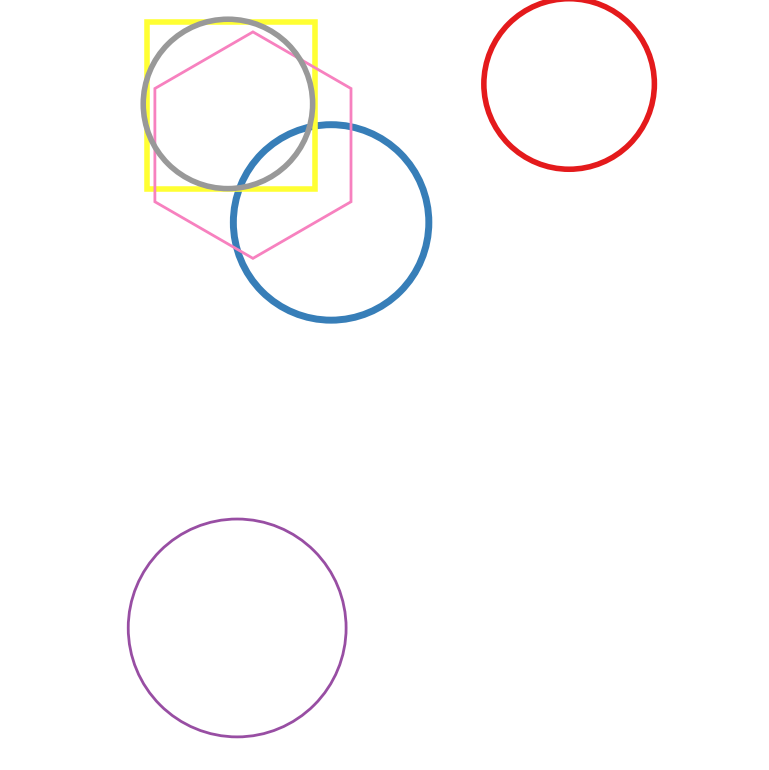[{"shape": "circle", "thickness": 2, "radius": 0.55, "center": [0.739, 0.891]}, {"shape": "circle", "thickness": 2.5, "radius": 0.63, "center": [0.43, 0.711]}, {"shape": "circle", "thickness": 1, "radius": 0.71, "center": [0.308, 0.184]}, {"shape": "square", "thickness": 2, "radius": 0.55, "center": [0.299, 0.863]}, {"shape": "hexagon", "thickness": 1, "radius": 0.74, "center": [0.328, 0.812]}, {"shape": "circle", "thickness": 2, "radius": 0.55, "center": [0.296, 0.865]}]